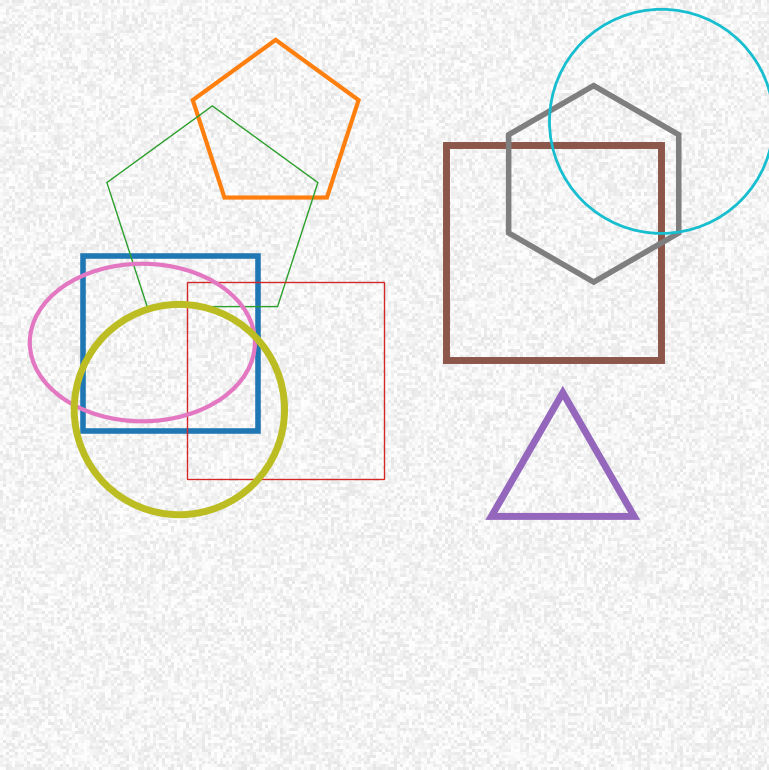[{"shape": "square", "thickness": 2, "radius": 0.57, "center": [0.222, 0.554]}, {"shape": "pentagon", "thickness": 1.5, "radius": 0.57, "center": [0.358, 0.835]}, {"shape": "pentagon", "thickness": 0.5, "radius": 0.72, "center": [0.276, 0.718]}, {"shape": "square", "thickness": 0.5, "radius": 0.64, "center": [0.371, 0.506]}, {"shape": "triangle", "thickness": 2.5, "radius": 0.54, "center": [0.731, 0.383]}, {"shape": "square", "thickness": 2.5, "radius": 0.7, "center": [0.719, 0.672]}, {"shape": "oval", "thickness": 1.5, "radius": 0.73, "center": [0.185, 0.555]}, {"shape": "hexagon", "thickness": 2, "radius": 0.64, "center": [0.771, 0.761]}, {"shape": "circle", "thickness": 2.5, "radius": 0.68, "center": [0.233, 0.468]}, {"shape": "circle", "thickness": 1, "radius": 0.73, "center": [0.859, 0.842]}]